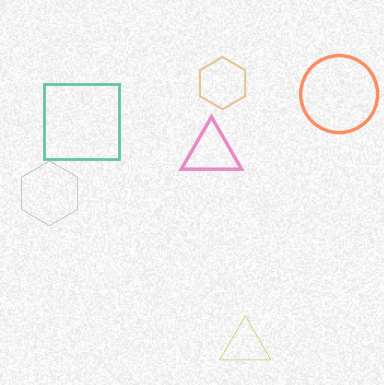[{"shape": "square", "thickness": 2, "radius": 0.49, "center": [0.21, 0.684]}, {"shape": "circle", "thickness": 2.5, "radius": 0.5, "center": [0.881, 0.756]}, {"shape": "triangle", "thickness": 2.5, "radius": 0.45, "center": [0.549, 0.606]}, {"shape": "triangle", "thickness": 0.5, "radius": 0.38, "center": [0.637, 0.103]}, {"shape": "hexagon", "thickness": 1.5, "radius": 0.34, "center": [0.578, 0.784]}, {"shape": "hexagon", "thickness": 0.5, "radius": 0.42, "center": [0.129, 0.498]}]